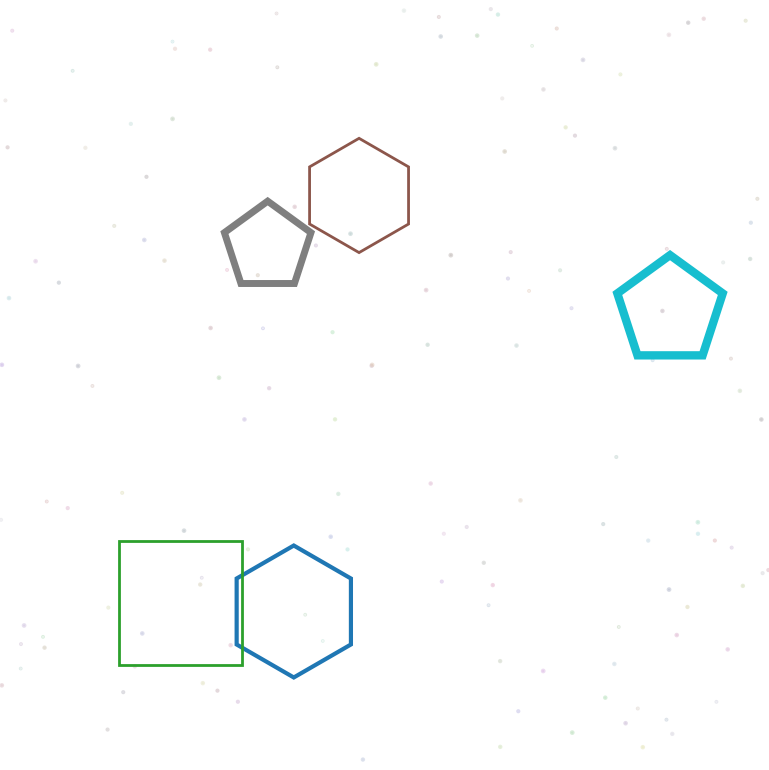[{"shape": "hexagon", "thickness": 1.5, "radius": 0.43, "center": [0.382, 0.206]}, {"shape": "square", "thickness": 1, "radius": 0.4, "center": [0.235, 0.217]}, {"shape": "hexagon", "thickness": 1, "radius": 0.37, "center": [0.466, 0.746]}, {"shape": "pentagon", "thickness": 2.5, "radius": 0.3, "center": [0.348, 0.68]}, {"shape": "pentagon", "thickness": 3, "radius": 0.36, "center": [0.87, 0.597]}]